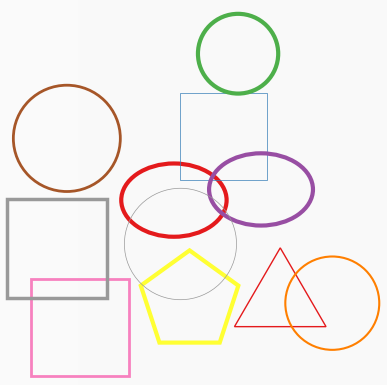[{"shape": "oval", "thickness": 3, "radius": 0.68, "center": [0.449, 0.48]}, {"shape": "triangle", "thickness": 1, "radius": 0.68, "center": [0.723, 0.22]}, {"shape": "square", "thickness": 0.5, "radius": 0.57, "center": [0.577, 0.646]}, {"shape": "circle", "thickness": 3, "radius": 0.52, "center": [0.614, 0.861]}, {"shape": "oval", "thickness": 3, "radius": 0.67, "center": [0.674, 0.508]}, {"shape": "circle", "thickness": 1.5, "radius": 0.61, "center": [0.858, 0.213]}, {"shape": "pentagon", "thickness": 3, "radius": 0.66, "center": [0.489, 0.217]}, {"shape": "circle", "thickness": 2, "radius": 0.69, "center": [0.172, 0.641]}, {"shape": "square", "thickness": 2, "radius": 0.63, "center": [0.206, 0.15]}, {"shape": "circle", "thickness": 0.5, "radius": 0.72, "center": [0.466, 0.366]}, {"shape": "square", "thickness": 2.5, "radius": 0.64, "center": [0.147, 0.355]}]